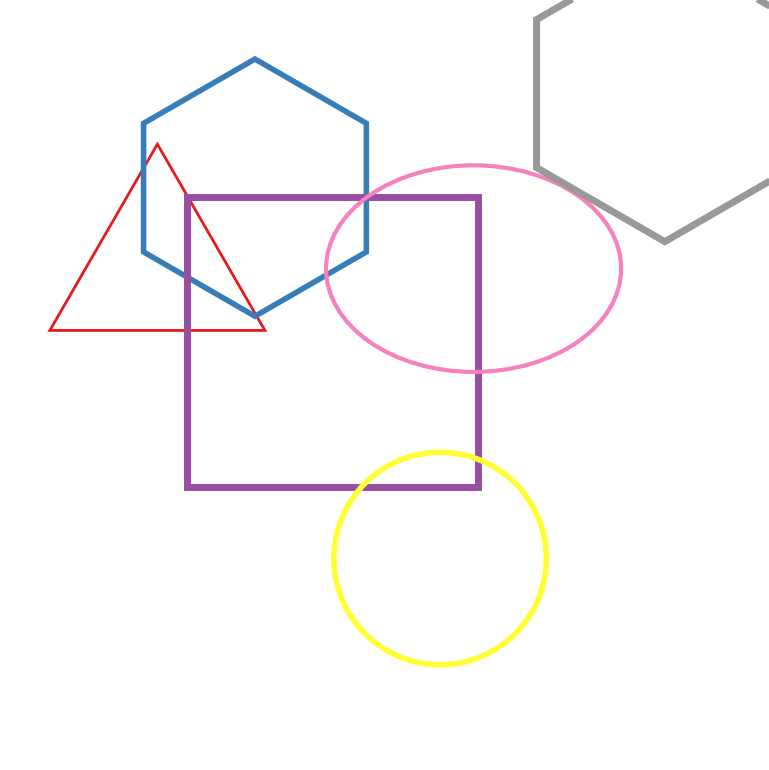[{"shape": "triangle", "thickness": 1, "radius": 0.81, "center": [0.204, 0.652]}, {"shape": "hexagon", "thickness": 2, "radius": 0.84, "center": [0.331, 0.756]}, {"shape": "square", "thickness": 2.5, "radius": 0.94, "center": [0.432, 0.555]}, {"shape": "circle", "thickness": 2, "radius": 0.69, "center": [0.572, 0.275]}, {"shape": "oval", "thickness": 1.5, "radius": 0.96, "center": [0.615, 0.651]}, {"shape": "hexagon", "thickness": 2.5, "radius": 0.96, "center": [0.863, 0.878]}]